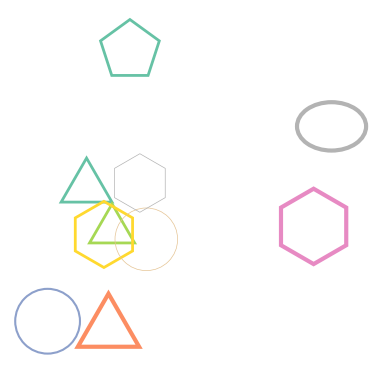[{"shape": "pentagon", "thickness": 2, "radius": 0.4, "center": [0.337, 0.869]}, {"shape": "triangle", "thickness": 2, "radius": 0.38, "center": [0.225, 0.513]}, {"shape": "triangle", "thickness": 3, "radius": 0.46, "center": [0.282, 0.145]}, {"shape": "circle", "thickness": 1.5, "radius": 0.42, "center": [0.124, 0.166]}, {"shape": "hexagon", "thickness": 3, "radius": 0.49, "center": [0.815, 0.412]}, {"shape": "triangle", "thickness": 2, "radius": 0.34, "center": [0.291, 0.403]}, {"shape": "hexagon", "thickness": 2, "radius": 0.43, "center": [0.27, 0.391]}, {"shape": "circle", "thickness": 0.5, "radius": 0.41, "center": [0.38, 0.378]}, {"shape": "hexagon", "thickness": 0.5, "radius": 0.38, "center": [0.363, 0.525]}, {"shape": "oval", "thickness": 3, "radius": 0.45, "center": [0.861, 0.672]}]